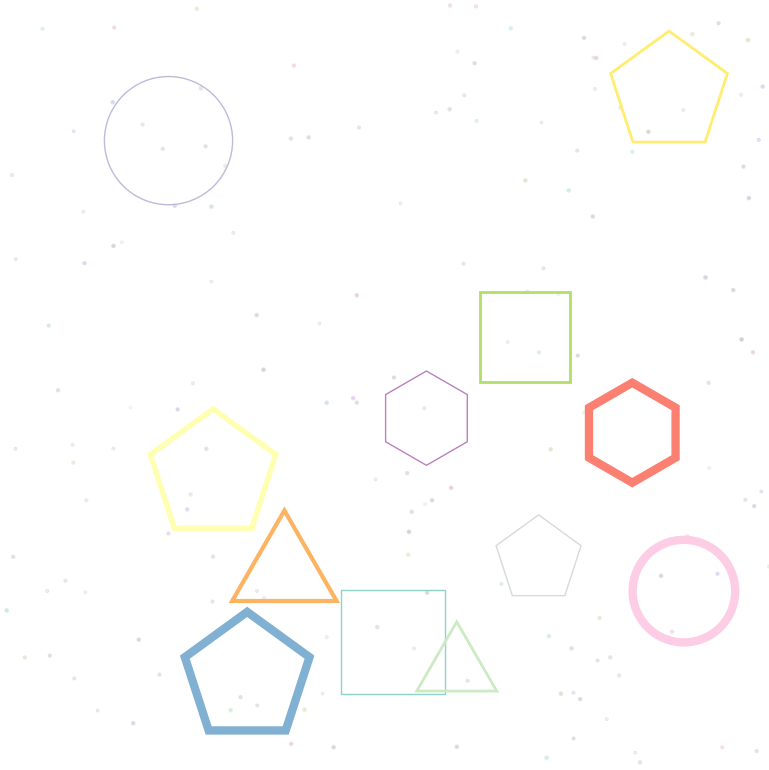[{"shape": "square", "thickness": 0.5, "radius": 0.34, "center": [0.51, 0.166]}, {"shape": "pentagon", "thickness": 2, "radius": 0.43, "center": [0.277, 0.383]}, {"shape": "circle", "thickness": 0.5, "radius": 0.42, "center": [0.219, 0.817]}, {"shape": "hexagon", "thickness": 3, "radius": 0.32, "center": [0.821, 0.438]}, {"shape": "pentagon", "thickness": 3, "radius": 0.43, "center": [0.321, 0.12]}, {"shape": "triangle", "thickness": 1.5, "radius": 0.39, "center": [0.369, 0.259]}, {"shape": "square", "thickness": 1, "radius": 0.29, "center": [0.682, 0.563]}, {"shape": "circle", "thickness": 3, "radius": 0.33, "center": [0.888, 0.232]}, {"shape": "pentagon", "thickness": 0.5, "radius": 0.29, "center": [0.699, 0.273]}, {"shape": "hexagon", "thickness": 0.5, "radius": 0.31, "center": [0.554, 0.457]}, {"shape": "triangle", "thickness": 1, "radius": 0.3, "center": [0.593, 0.133]}, {"shape": "pentagon", "thickness": 1, "radius": 0.4, "center": [0.869, 0.88]}]